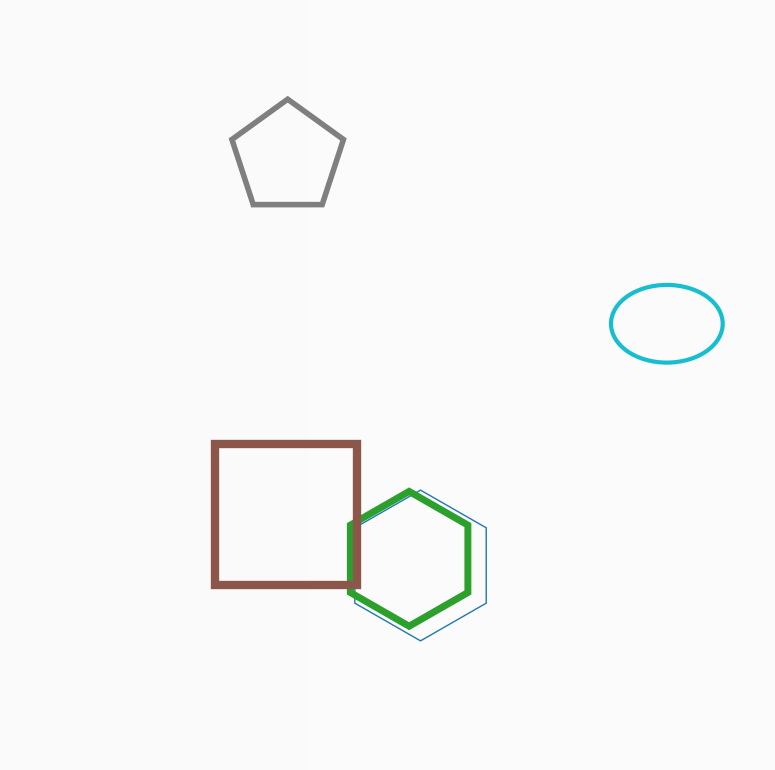[{"shape": "hexagon", "thickness": 0.5, "radius": 0.49, "center": [0.543, 0.266]}, {"shape": "hexagon", "thickness": 2.5, "radius": 0.44, "center": [0.528, 0.274]}, {"shape": "square", "thickness": 3, "radius": 0.46, "center": [0.369, 0.332]}, {"shape": "pentagon", "thickness": 2, "radius": 0.38, "center": [0.371, 0.795]}, {"shape": "oval", "thickness": 1.5, "radius": 0.36, "center": [0.86, 0.58]}]